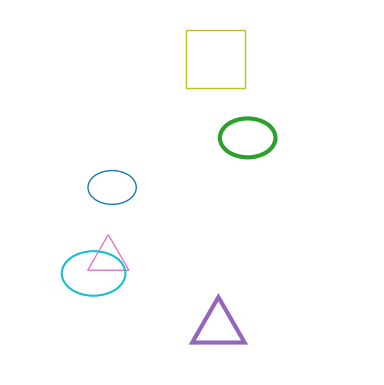[{"shape": "oval", "thickness": 1, "radius": 0.31, "center": [0.291, 0.513]}, {"shape": "oval", "thickness": 3, "radius": 0.36, "center": [0.643, 0.642]}, {"shape": "triangle", "thickness": 3, "radius": 0.39, "center": [0.567, 0.15]}, {"shape": "triangle", "thickness": 1, "radius": 0.31, "center": [0.281, 0.329]}, {"shape": "square", "thickness": 1, "radius": 0.38, "center": [0.56, 0.846]}, {"shape": "oval", "thickness": 1.5, "radius": 0.41, "center": [0.243, 0.29]}]